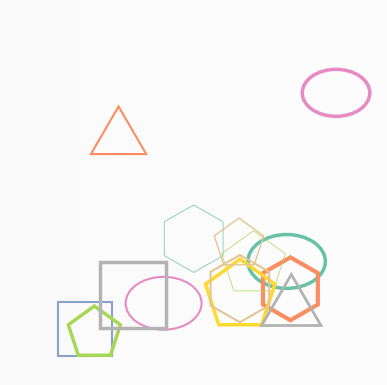[{"shape": "oval", "thickness": 2.5, "radius": 0.5, "center": [0.74, 0.321]}, {"shape": "hexagon", "thickness": 0.5, "radius": 0.44, "center": [0.5, 0.38]}, {"shape": "triangle", "thickness": 1.5, "radius": 0.41, "center": [0.306, 0.641]}, {"shape": "hexagon", "thickness": 3, "radius": 0.41, "center": [0.749, 0.25]}, {"shape": "square", "thickness": 1.5, "radius": 0.35, "center": [0.22, 0.145]}, {"shape": "oval", "thickness": 1.5, "radius": 0.49, "center": [0.422, 0.212]}, {"shape": "oval", "thickness": 2.5, "radius": 0.44, "center": [0.867, 0.759]}, {"shape": "pentagon", "thickness": 0.5, "radius": 0.43, "center": [0.654, 0.314]}, {"shape": "pentagon", "thickness": 2.5, "radius": 0.35, "center": [0.244, 0.134]}, {"shape": "pentagon", "thickness": 2.5, "radius": 0.47, "center": [0.62, 0.233]}, {"shape": "pentagon", "thickness": 1, "radius": 0.34, "center": [0.617, 0.367]}, {"shape": "hexagon", "thickness": 1.5, "radius": 0.44, "center": [0.619, 0.25]}, {"shape": "square", "thickness": 2.5, "radius": 0.42, "center": [0.343, 0.234]}, {"shape": "triangle", "thickness": 2, "radius": 0.44, "center": [0.752, 0.199]}]